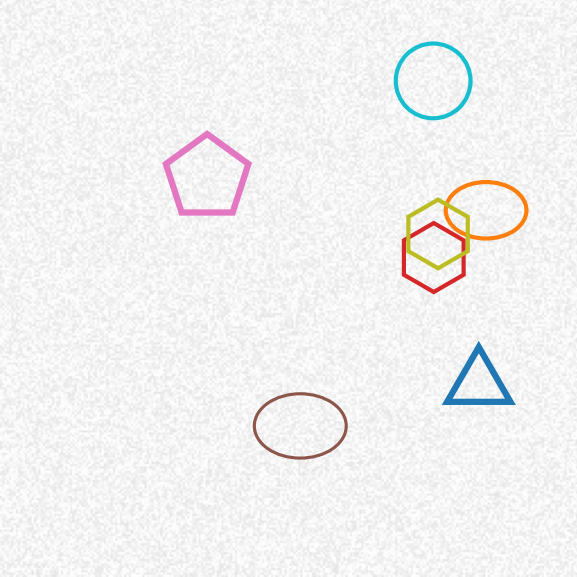[{"shape": "triangle", "thickness": 3, "radius": 0.32, "center": [0.829, 0.335]}, {"shape": "oval", "thickness": 2, "radius": 0.35, "center": [0.842, 0.635]}, {"shape": "hexagon", "thickness": 2, "radius": 0.3, "center": [0.751, 0.553]}, {"shape": "oval", "thickness": 1.5, "radius": 0.4, "center": [0.52, 0.262]}, {"shape": "pentagon", "thickness": 3, "radius": 0.38, "center": [0.359, 0.692]}, {"shape": "hexagon", "thickness": 2, "radius": 0.3, "center": [0.759, 0.594]}, {"shape": "circle", "thickness": 2, "radius": 0.32, "center": [0.75, 0.859]}]